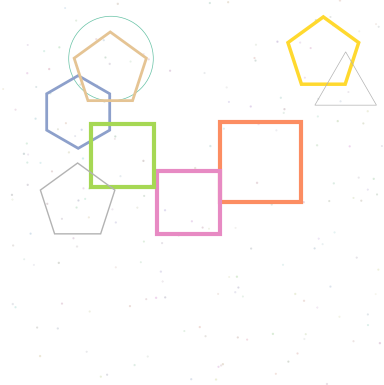[{"shape": "circle", "thickness": 0.5, "radius": 0.55, "center": [0.288, 0.848]}, {"shape": "square", "thickness": 3, "radius": 0.52, "center": [0.676, 0.579]}, {"shape": "hexagon", "thickness": 2, "radius": 0.47, "center": [0.203, 0.709]}, {"shape": "square", "thickness": 3, "radius": 0.41, "center": [0.491, 0.475]}, {"shape": "square", "thickness": 3, "radius": 0.41, "center": [0.318, 0.596]}, {"shape": "pentagon", "thickness": 2.5, "radius": 0.48, "center": [0.84, 0.859]}, {"shape": "pentagon", "thickness": 2, "radius": 0.49, "center": [0.286, 0.818]}, {"shape": "pentagon", "thickness": 1, "radius": 0.51, "center": [0.202, 0.475]}, {"shape": "triangle", "thickness": 0.5, "radius": 0.46, "center": [0.898, 0.773]}]